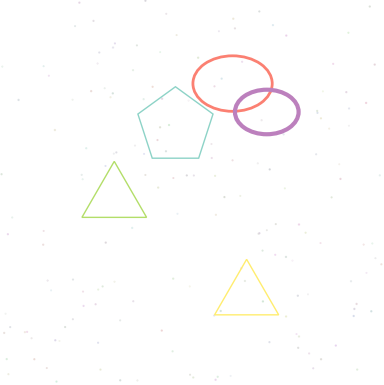[{"shape": "pentagon", "thickness": 1, "radius": 0.51, "center": [0.456, 0.672]}, {"shape": "oval", "thickness": 2, "radius": 0.51, "center": [0.604, 0.783]}, {"shape": "triangle", "thickness": 1, "radius": 0.48, "center": [0.297, 0.484]}, {"shape": "oval", "thickness": 3, "radius": 0.41, "center": [0.693, 0.709]}, {"shape": "triangle", "thickness": 1, "radius": 0.48, "center": [0.641, 0.23]}]